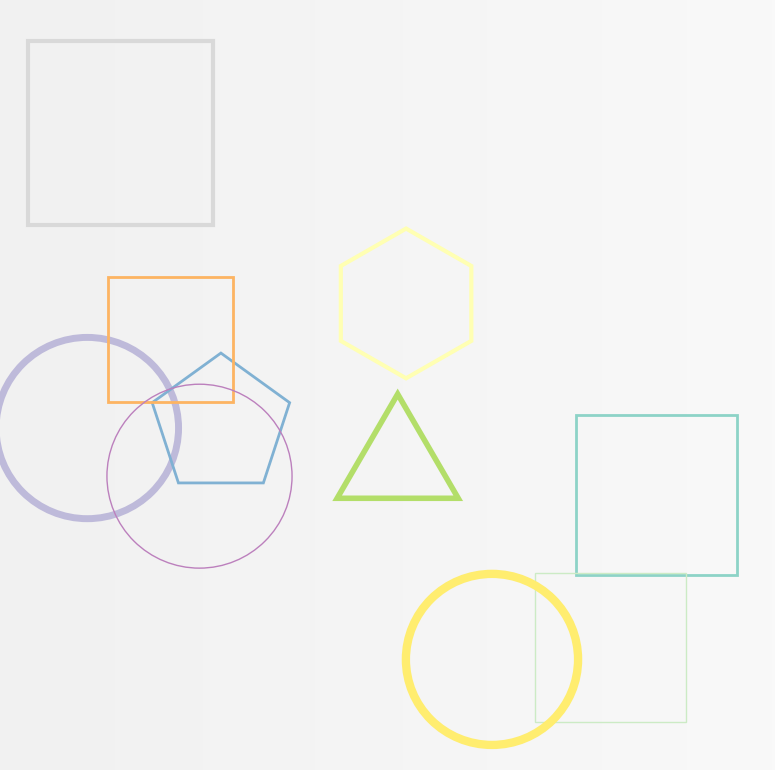[{"shape": "square", "thickness": 1, "radius": 0.52, "center": [0.847, 0.357]}, {"shape": "hexagon", "thickness": 1.5, "radius": 0.49, "center": [0.524, 0.606]}, {"shape": "circle", "thickness": 2.5, "radius": 0.59, "center": [0.113, 0.444]}, {"shape": "pentagon", "thickness": 1, "radius": 0.47, "center": [0.285, 0.448]}, {"shape": "square", "thickness": 1, "radius": 0.4, "center": [0.22, 0.559]}, {"shape": "triangle", "thickness": 2, "radius": 0.45, "center": [0.513, 0.398]}, {"shape": "square", "thickness": 1.5, "radius": 0.6, "center": [0.156, 0.827]}, {"shape": "circle", "thickness": 0.5, "radius": 0.6, "center": [0.257, 0.382]}, {"shape": "square", "thickness": 0.5, "radius": 0.49, "center": [0.788, 0.159]}, {"shape": "circle", "thickness": 3, "radius": 0.56, "center": [0.635, 0.144]}]